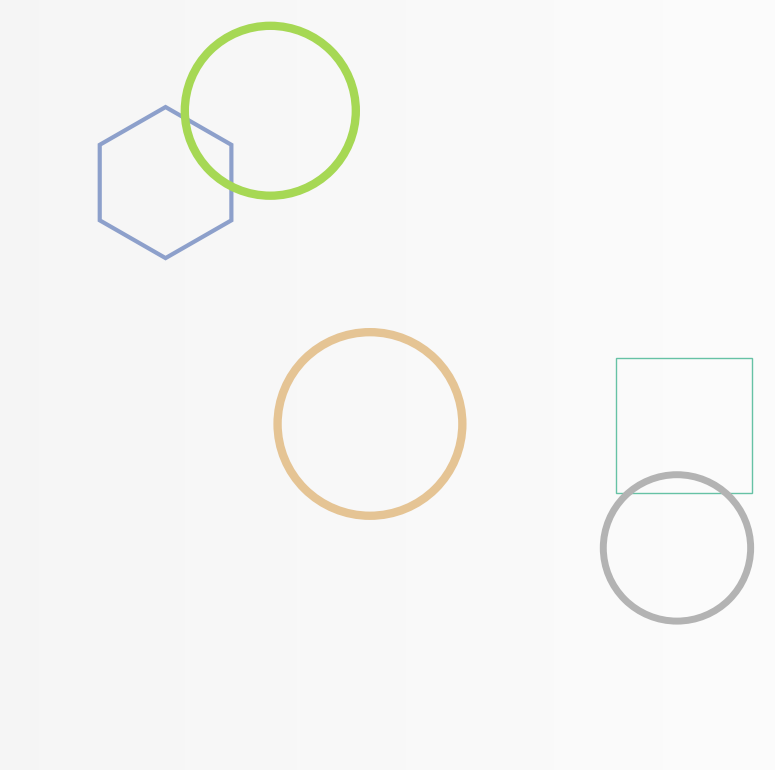[{"shape": "square", "thickness": 0.5, "radius": 0.44, "center": [0.882, 0.448]}, {"shape": "hexagon", "thickness": 1.5, "radius": 0.49, "center": [0.214, 0.763]}, {"shape": "circle", "thickness": 3, "radius": 0.55, "center": [0.349, 0.856]}, {"shape": "circle", "thickness": 3, "radius": 0.6, "center": [0.477, 0.449]}, {"shape": "circle", "thickness": 2.5, "radius": 0.48, "center": [0.874, 0.288]}]